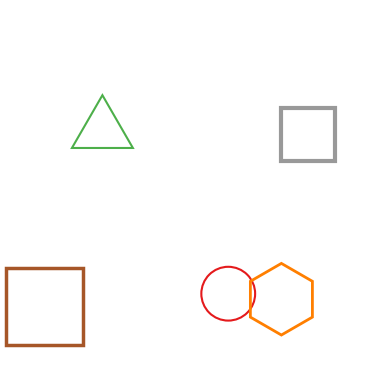[{"shape": "circle", "thickness": 1.5, "radius": 0.35, "center": [0.593, 0.237]}, {"shape": "triangle", "thickness": 1.5, "radius": 0.46, "center": [0.266, 0.661]}, {"shape": "hexagon", "thickness": 2, "radius": 0.47, "center": [0.731, 0.223]}, {"shape": "square", "thickness": 2.5, "radius": 0.5, "center": [0.116, 0.203]}, {"shape": "square", "thickness": 3, "radius": 0.35, "center": [0.799, 0.651]}]